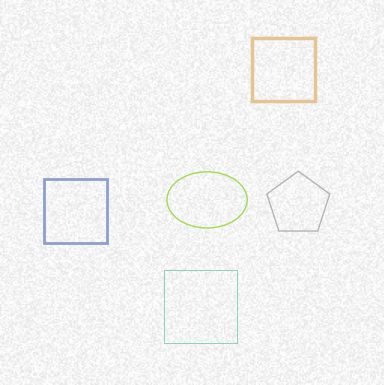[{"shape": "square", "thickness": 0.5, "radius": 0.48, "center": [0.52, 0.204]}, {"shape": "square", "thickness": 2, "radius": 0.41, "center": [0.197, 0.452]}, {"shape": "oval", "thickness": 1, "radius": 0.52, "center": [0.538, 0.481]}, {"shape": "square", "thickness": 2.5, "radius": 0.41, "center": [0.737, 0.818]}, {"shape": "pentagon", "thickness": 1, "radius": 0.43, "center": [0.775, 0.469]}]